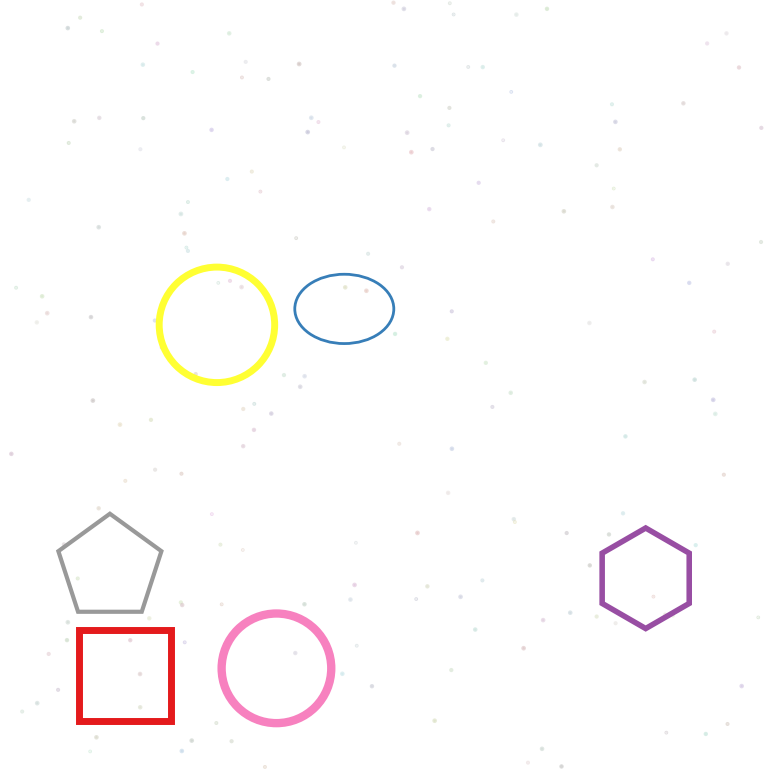[{"shape": "square", "thickness": 2.5, "radius": 0.3, "center": [0.162, 0.123]}, {"shape": "oval", "thickness": 1, "radius": 0.32, "center": [0.447, 0.599]}, {"shape": "hexagon", "thickness": 2, "radius": 0.33, "center": [0.839, 0.249]}, {"shape": "circle", "thickness": 2.5, "radius": 0.37, "center": [0.282, 0.578]}, {"shape": "circle", "thickness": 3, "radius": 0.36, "center": [0.359, 0.132]}, {"shape": "pentagon", "thickness": 1.5, "radius": 0.35, "center": [0.143, 0.262]}]